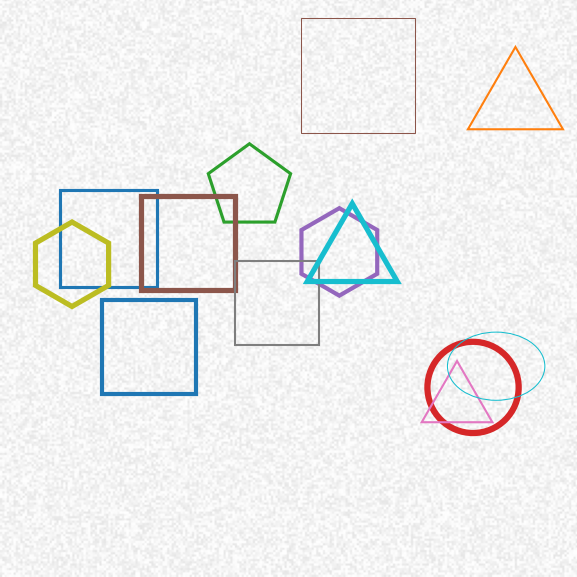[{"shape": "square", "thickness": 1.5, "radius": 0.42, "center": [0.188, 0.586]}, {"shape": "square", "thickness": 2, "radius": 0.41, "center": [0.258, 0.398]}, {"shape": "triangle", "thickness": 1, "radius": 0.47, "center": [0.893, 0.823]}, {"shape": "pentagon", "thickness": 1.5, "radius": 0.37, "center": [0.432, 0.675]}, {"shape": "circle", "thickness": 3, "radius": 0.4, "center": [0.819, 0.328]}, {"shape": "hexagon", "thickness": 2, "radius": 0.38, "center": [0.588, 0.563]}, {"shape": "square", "thickness": 0.5, "radius": 0.5, "center": [0.62, 0.868]}, {"shape": "square", "thickness": 2.5, "radius": 0.41, "center": [0.326, 0.578]}, {"shape": "triangle", "thickness": 1, "radius": 0.35, "center": [0.791, 0.303]}, {"shape": "square", "thickness": 1, "radius": 0.36, "center": [0.48, 0.474]}, {"shape": "hexagon", "thickness": 2.5, "radius": 0.37, "center": [0.125, 0.542]}, {"shape": "oval", "thickness": 0.5, "radius": 0.42, "center": [0.859, 0.365]}, {"shape": "triangle", "thickness": 2.5, "radius": 0.45, "center": [0.61, 0.557]}]